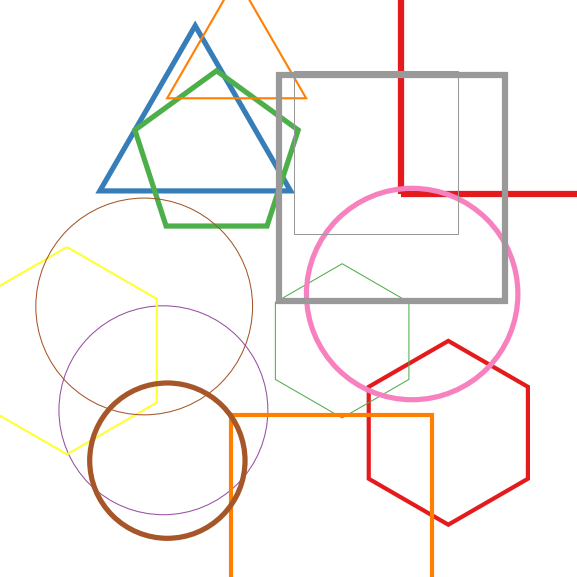[{"shape": "square", "thickness": 3, "radius": 0.97, "center": [0.89, 0.857]}, {"shape": "hexagon", "thickness": 2, "radius": 0.8, "center": [0.776, 0.25]}, {"shape": "triangle", "thickness": 2.5, "radius": 0.95, "center": [0.338, 0.764]}, {"shape": "hexagon", "thickness": 0.5, "radius": 0.67, "center": [0.592, 0.409]}, {"shape": "pentagon", "thickness": 2.5, "radius": 0.74, "center": [0.375, 0.728]}, {"shape": "circle", "thickness": 0.5, "radius": 0.9, "center": [0.283, 0.289]}, {"shape": "triangle", "thickness": 1, "radius": 0.69, "center": [0.41, 0.898]}, {"shape": "square", "thickness": 2, "radius": 0.87, "center": [0.574, 0.107]}, {"shape": "hexagon", "thickness": 1, "radius": 0.9, "center": [0.116, 0.392]}, {"shape": "circle", "thickness": 0.5, "radius": 0.94, "center": [0.25, 0.468]}, {"shape": "circle", "thickness": 2.5, "radius": 0.67, "center": [0.29, 0.201]}, {"shape": "circle", "thickness": 2.5, "radius": 0.92, "center": [0.714, 0.49]}, {"shape": "square", "thickness": 0.5, "radius": 0.71, "center": [0.651, 0.735]}, {"shape": "square", "thickness": 3, "radius": 0.98, "center": [0.678, 0.673]}]